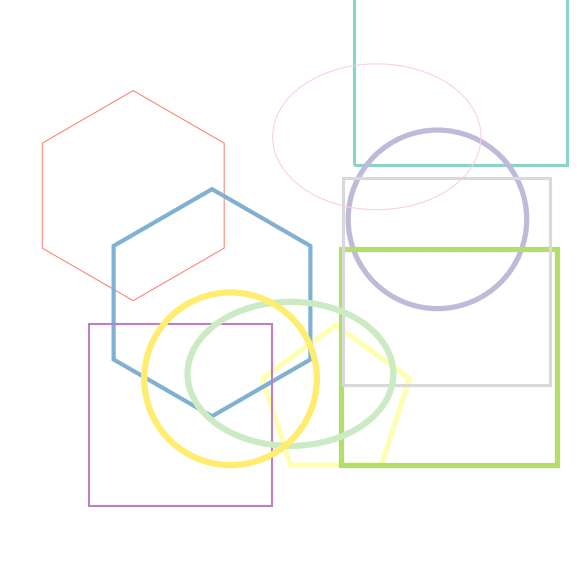[{"shape": "square", "thickness": 1.5, "radius": 0.92, "center": [0.797, 0.897]}, {"shape": "pentagon", "thickness": 2.5, "radius": 0.67, "center": [0.582, 0.302]}, {"shape": "circle", "thickness": 2.5, "radius": 0.77, "center": [0.757, 0.619]}, {"shape": "hexagon", "thickness": 0.5, "radius": 0.91, "center": [0.231, 0.66]}, {"shape": "hexagon", "thickness": 2, "radius": 0.98, "center": [0.367, 0.475]}, {"shape": "square", "thickness": 2.5, "radius": 0.93, "center": [0.778, 0.381]}, {"shape": "oval", "thickness": 0.5, "radius": 0.9, "center": [0.652, 0.762]}, {"shape": "square", "thickness": 1.5, "radius": 0.9, "center": [0.773, 0.511]}, {"shape": "square", "thickness": 1, "radius": 0.79, "center": [0.312, 0.281]}, {"shape": "oval", "thickness": 3, "radius": 0.89, "center": [0.503, 0.352]}, {"shape": "circle", "thickness": 3, "radius": 0.75, "center": [0.399, 0.343]}]